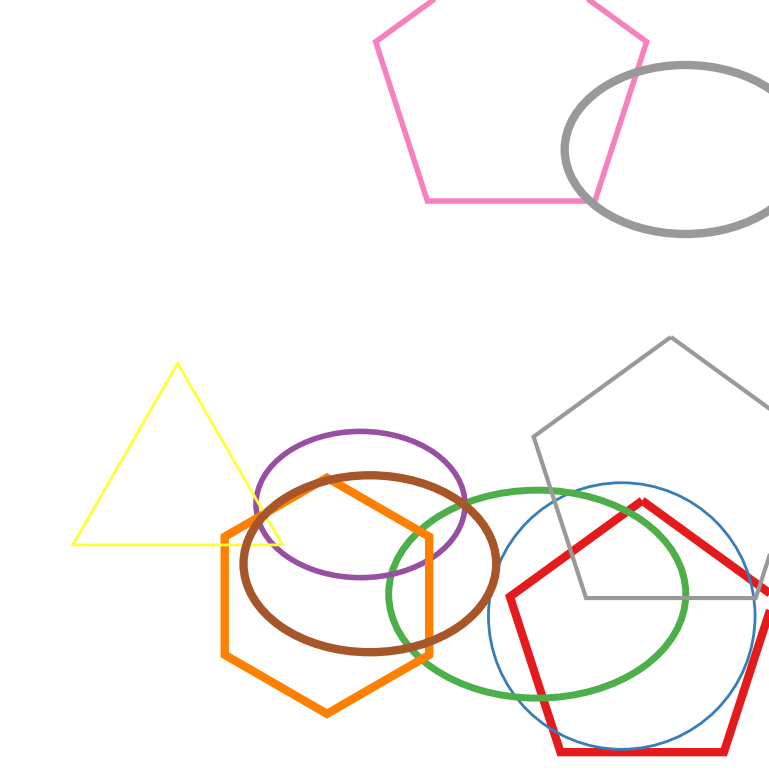[{"shape": "pentagon", "thickness": 3, "radius": 0.9, "center": [0.834, 0.169]}, {"shape": "circle", "thickness": 1, "radius": 0.87, "center": [0.807, 0.2]}, {"shape": "oval", "thickness": 2.5, "radius": 0.96, "center": [0.698, 0.228]}, {"shape": "oval", "thickness": 2, "radius": 0.68, "center": [0.468, 0.345]}, {"shape": "hexagon", "thickness": 3, "radius": 0.77, "center": [0.425, 0.226]}, {"shape": "triangle", "thickness": 1, "radius": 0.79, "center": [0.231, 0.371]}, {"shape": "oval", "thickness": 3, "radius": 0.82, "center": [0.48, 0.268]}, {"shape": "pentagon", "thickness": 2, "radius": 0.92, "center": [0.664, 0.889]}, {"shape": "oval", "thickness": 3, "radius": 0.78, "center": [0.89, 0.806]}, {"shape": "pentagon", "thickness": 1.5, "radius": 0.94, "center": [0.871, 0.375]}]